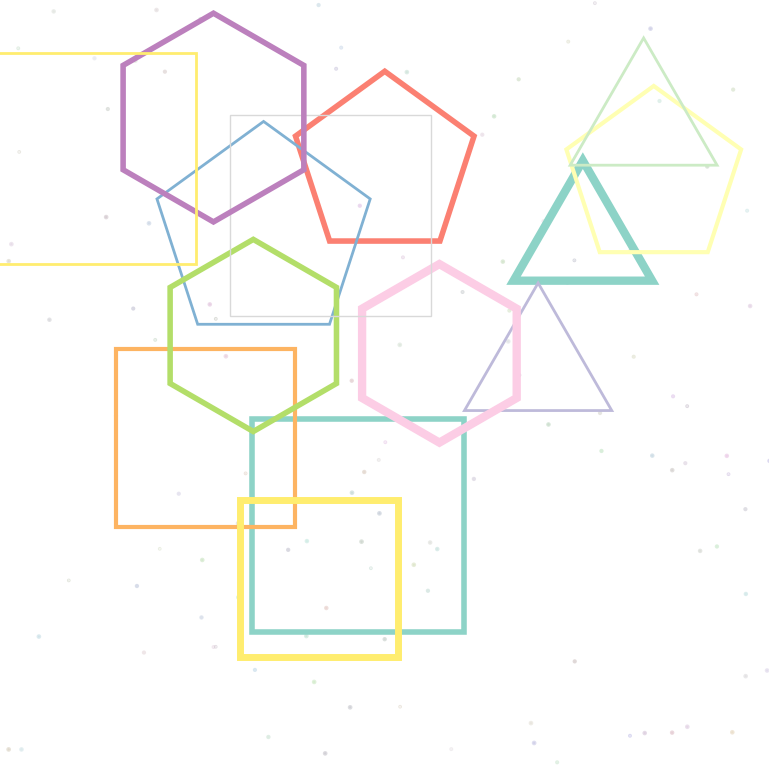[{"shape": "square", "thickness": 2, "radius": 0.69, "center": [0.465, 0.318]}, {"shape": "triangle", "thickness": 3, "radius": 0.52, "center": [0.757, 0.687]}, {"shape": "pentagon", "thickness": 1.5, "radius": 0.6, "center": [0.849, 0.769]}, {"shape": "triangle", "thickness": 1, "radius": 0.55, "center": [0.699, 0.522]}, {"shape": "pentagon", "thickness": 2, "radius": 0.61, "center": [0.5, 0.786]}, {"shape": "pentagon", "thickness": 1, "radius": 0.73, "center": [0.342, 0.697]}, {"shape": "square", "thickness": 1.5, "radius": 0.58, "center": [0.267, 0.431]}, {"shape": "hexagon", "thickness": 2, "radius": 0.62, "center": [0.329, 0.564]}, {"shape": "hexagon", "thickness": 3, "radius": 0.58, "center": [0.571, 0.541]}, {"shape": "square", "thickness": 0.5, "radius": 0.65, "center": [0.429, 0.72]}, {"shape": "hexagon", "thickness": 2, "radius": 0.68, "center": [0.277, 0.847]}, {"shape": "triangle", "thickness": 1, "radius": 0.55, "center": [0.836, 0.841]}, {"shape": "square", "thickness": 2.5, "radius": 0.51, "center": [0.414, 0.248]}, {"shape": "square", "thickness": 1, "radius": 0.68, "center": [0.117, 0.794]}]